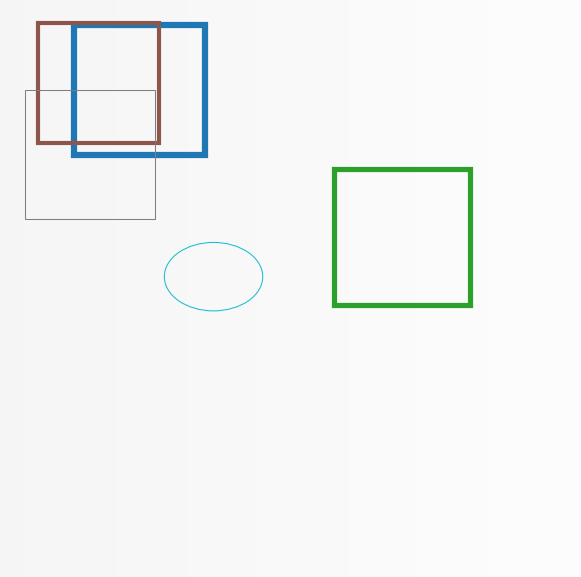[{"shape": "square", "thickness": 3, "radius": 0.56, "center": [0.241, 0.844]}, {"shape": "square", "thickness": 2.5, "radius": 0.59, "center": [0.691, 0.589]}, {"shape": "square", "thickness": 2, "radius": 0.52, "center": [0.169, 0.855]}, {"shape": "square", "thickness": 0.5, "radius": 0.56, "center": [0.155, 0.732]}, {"shape": "oval", "thickness": 0.5, "radius": 0.42, "center": [0.367, 0.52]}]